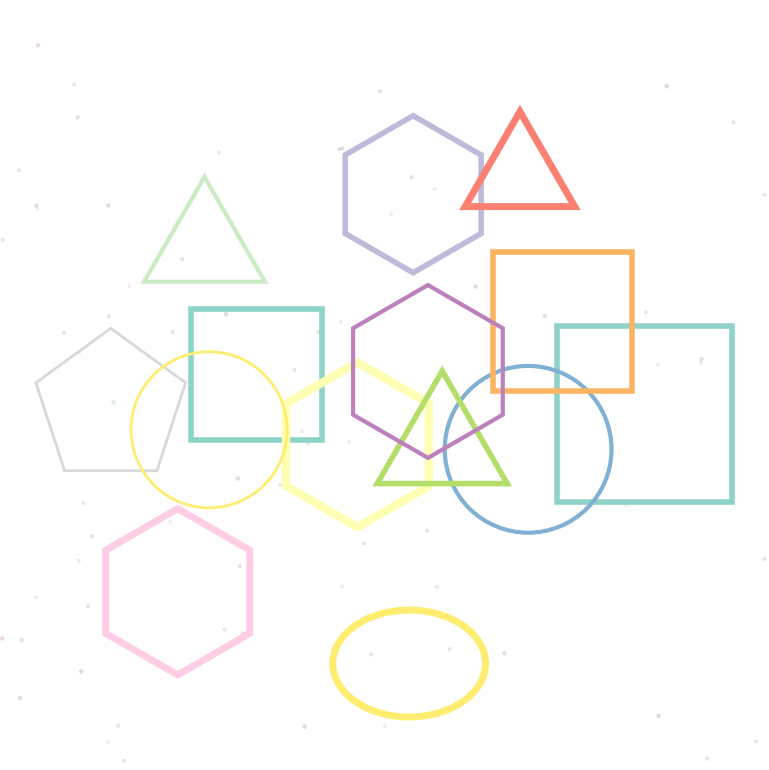[{"shape": "square", "thickness": 2, "radius": 0.43, "center": [0.334, 0.514]}, {"shape": "square", "thickness": 2, "radius": 0.57, "center": [0.837, 0.462]}, {"shape": "hexagon", "thickness": 3, "radius": 0.54, "center": [0.464, 0.422]}, {"shape": "hexagon", "thickness": 2, "radius": 0.51, "center": [0.537, 0.748]}, {"shape": "triangle", "thickness": 2.5, "radius": 0.41, "center": [0.675, 0.773]}, {"shape": "circle", "thickness": 1.5, "radius": 0.54, "center": [0.686, 0.416]}, {"shape": "square", "thickness": 2, "radius": 0.45, "center": [0.73, 0.583]}, {"shape": "triangle", "thickness": 2, "radius": 0.49, "center": [0.574, 0.421]}, {"shape": "hexagon", "thickness": 2.5, "radius": 0.54, "center": [0.231, 0.231]}, {"shape": "pentagon", "thickness": 1, "radius": 0.51, "center": [0.144, 0.471]}, {"shape": "hexagon", "thickness": 1.5, "radius": 0.56, "center": [0.556, 0.518]}, {"shape": "triangle", "thickness": 1.5, "radius": 0.45, "center": [0.266, 0.679]}, {"shape": "circle", "thickness": 1, "radius": 0.51, "center": [0.272, 0.442]}, {"shape": "oval", "thickness": 2.5, "radius": 0.5, "center": [0.531, 0.138]}]